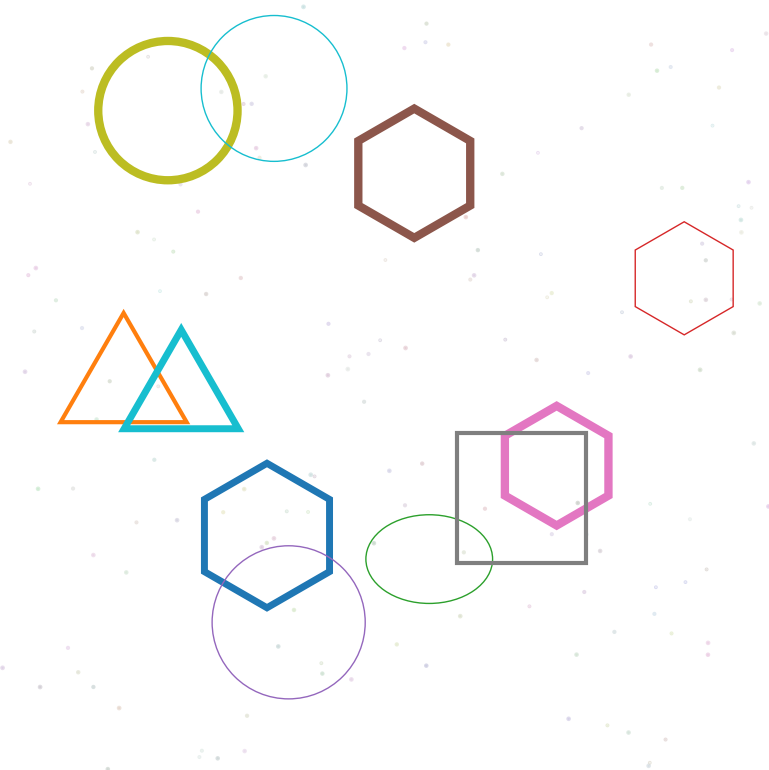[{"shape": "hexagon", "thickness": 2.5, "radius": 0.47, "center": [0.347, 0.305]}, {"shape": "triangle", "thickness": 1.5, "radius": 0.47, "center": [0.161, 0.499]}, {"shape": "oval", "thickness": 0.5, "radius": 0.41, "center": [0.557, 0.274]}, {"shape": "hexagon", "thickness": 0.5, "radius": 0.37, "center": [0.889, 0.639]}, {"shape": "circle", "thickness": 0.5, "radius": 0.5, "center": [0.375, 0.192]}, {"shape": "hexagon", "thickness": 3, "radius": 0.42, "center": [0.538, 0.775]}, {"shape": "hexagon", "thickness": 3, "radius": 0.39, "center": [0.723, 0.395]}, {"shape": "square", "thickness": 1.5, "radius": 0.42, "center": [0.677, 0.353]}, {"shape": "circle", "thickness": 3, "radius": 0.45, "center": [0.218, 0.856]}, {"shape": "circle", "thickness": 0.5, "radius": 0.47, "center": [0.356, 0.885]}, {"shape": "triangle", "thickness": 2.5, "radius": 0.43, "center": [0.235, 0.486]}]